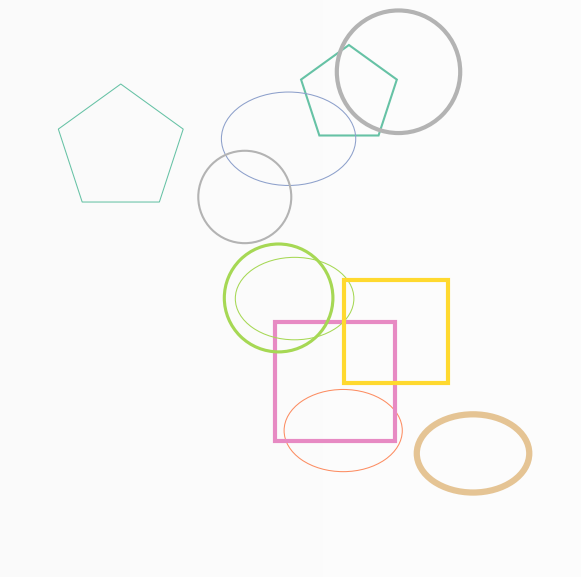[{"shape": "pentagon", "thickness": 0.5, "radius": 0.56, "center": [0.208, 0.741]}, {"shape": "pentagon", "thickness": 1, "radius": 0.43, "center": [0.6, 0.835]}, {"shape": "oval", "thickness": 0.5, "radius": 0.51, "center": [0.59, 0.254]}, {"shape": "oval", "thickness": 0.5, "radius": 0.58, "center": [0.496, 0.759]}, {"shape": "square", "thickness": 2, "radius": 0.52, "center": [0.576, 0.338]}, {"shape": "oval", "thickness": 0.5, "radius": 0.51, "center": [0.507, 0.482]}, {"shape": "circle", "thickness": 1.5, "radius": 0.47, "center": [0.479, 0.483]}, {"shape": "square", "thickness": 2, "radius": 0.45, "center": [0.682, 0.425]}, {"shape": "oval", "thickness": 3, "radius": 0.48, "center": [0.814, 0.214]}, {"shape": "circle", "thickness": 1, "radius": 0.4, "center": [0.421, 0.658]}, {"shape": "circle", "thickness": 2, "radius": 0.53, "center": [0.686, 0.875]}]